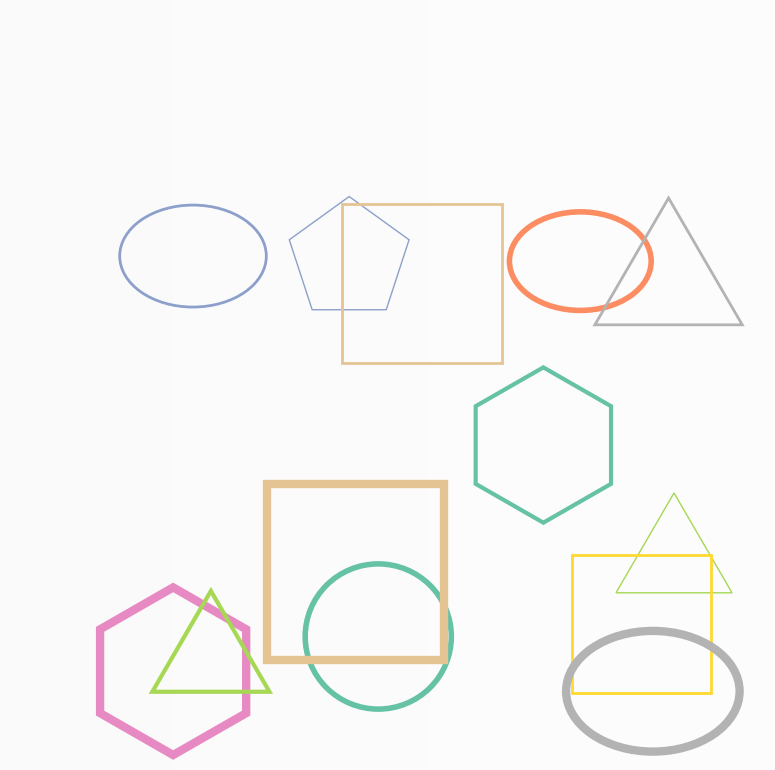[{"shape": "circle", "thickness": 2, "radius": 0.47, "center": [0.488, 0.173]}, {"shape": "hexagon", "thickness": 1.5, "radius": 0.5, "center": [0.701, 0.422]}, {"shape": "oval", "thickness": 2, "radius": 0.46, "center": [0.749, 0.661]}, {"shape": "pentagon", "thickness": 0.5, "radius": 0.41, "center": [0.451, 0.663]}, {"shape": "oval", "thickness": 1, "radius": 0.47, "center": [0.249, 0.667]}, {"shape": "hexagon", "thickness": 3, "radius": 0.54, "center": [0.223, 0.128]}, {"shape": "triangle", "thickness": 1.5, "radius": 0.44, "center": [0.272, 0.145]}, {"shape": "triangle", "thickness": 0.5, "radius": 0.43, "center": [0.87, 0.273]}, {"shape": "square", "thickness": 1, "radius": 0.45, "center": [0.828, 0.19]}, {"shape": "square", "thickness": 1, "radius": 0.52, "center": [0.545, 0.632]}, {"shape": "square", "thickness": 3, "radius": 0.57, "center": [0.459, 0.257]}, {"shape": "triangle", "thickness": 1, "radius": 0.55, "center": [0.863, 0.633]}, {"shape": "oval", "thickness": 3, "radius": 0.56, "center": [0.842, 0.102]}]